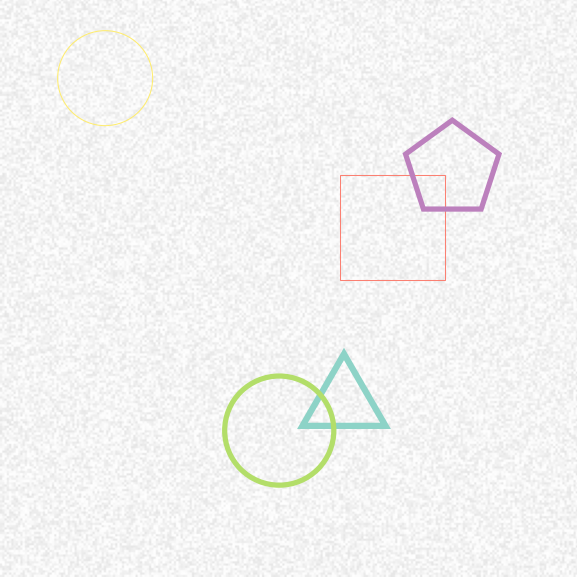[{"shape": "triangle", "thickness": 3, "radius": 0.42, "center": [0.596, 0.303]}, {"shape": "square", "thickness": 0.5, "radius": 0.45, "center": [0.679, 0.606]}, {"shape": "circle", "thickness": 2.5, "radius": 0.47, "center": [0.484, 0.254]}, {"shape": "pentagon", "thickness": 2.5, "radius": 0.43, "center": [0.783, 0.706]}, {"shape": "circle", "thickness": 0.5, "radius": 0.41, "center": [0.182, 0.864]}]